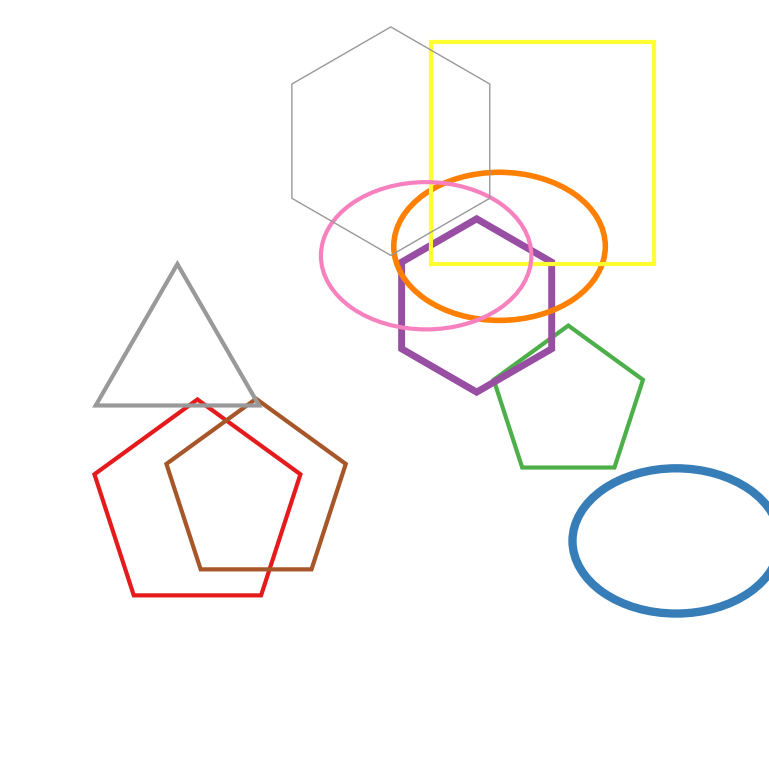[{"shape": "pentagon", "thickness": 1.5, "radius": 0.7, "center": [0.256, 0.341]}, {"shape": "oval", "thickness": 3, "radius": 0.67, "center": [0.878, 0.297]}, {"shape": "pentagon", "thickness": 1.5, "radius": 0.51, "center": [0.738, 0.475]}, {"shape": "hexagon", "thickness": 2.5, "radius": 0.56, "center": [0.619, 0.603]}, {"shape": "oval", "thickness": 2, "radius": 0.69, "center": [0.649, 0.68]}, {"shape": "square", "thickness": 1.5, "radius": 0.72, "center": [0.705, 0.801]}, {"shape": "pentagon", "thickness": 1.5, "radius": 0.61, "center": [0.333, 0.36]}, {"shape": "oval", "thickness": 1.5, "radius": 0.68, "center": [0.553, 0.668]}, {"shape": "hexagon", "thickness": 0.5, "radius": 0.74, "center": [0.508, 0.817]}, {"shape": "triangle", "thickness": 1.5, "radius": 0.61, "center": [0.23, 0.535]}]